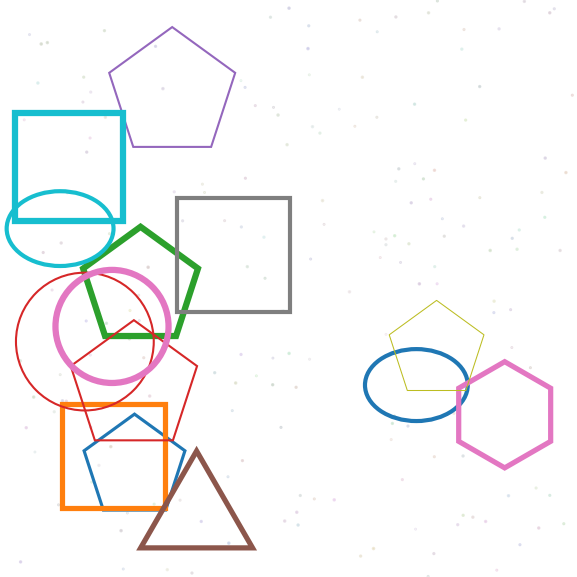[{"shape": "oval", "thickness": 2, "radius": 0.44, "center": [0.721, 0.332]}, {"shape": "pentagon", "thickness": 1.5, "radius": 0.46, "center": [0.233, 0.19]}, {"shape": "square", "thickness": 2.5, "radius": 0.45, "center": [0.197, 0.209]}, {"shape": "pentagon", "thickness": 3, "radius": 0.52, "center": [0.243, 0.502]}, {"shape": "circle", "thickness": 1, "radius": 0.6, "center": [0.147, 0.408]}, {"shape": "pentagon", "thickness": 1, "radius": 0.58, "center": [0.232, 0.33]}, {"shape": "pentagon", "thickness": 1, "radius": 0.57, "center": [0.298, 0.838]}, {"shape": "triangle", "thickness": 2.5, "radius": 0.56, "center": [0.34, 0.106]}, {"shape": "circle", "thickness": 3, "radius": 0.49, "center": [0.194, 0.434]}, {"shape": "hexagon", "thickness": 2.5, "radius": 0.46, "center": [0.874, 0.281]}, {"shape": "square", "thickness": 2, "radius": 0.49, "center": [0.404, 0.558]}, {"shape": "pentagon", "thickness": 0.5, "radius": 0.43, "center": [0.756, 0.393]}, {"shape": "square", "thickness": 3, "radius": 0.47, "center": [0.12, 0.71]}, {"shape": "oval", "thickness": 2, "radius": 0.46, "center": [0.104, 0.603]}]